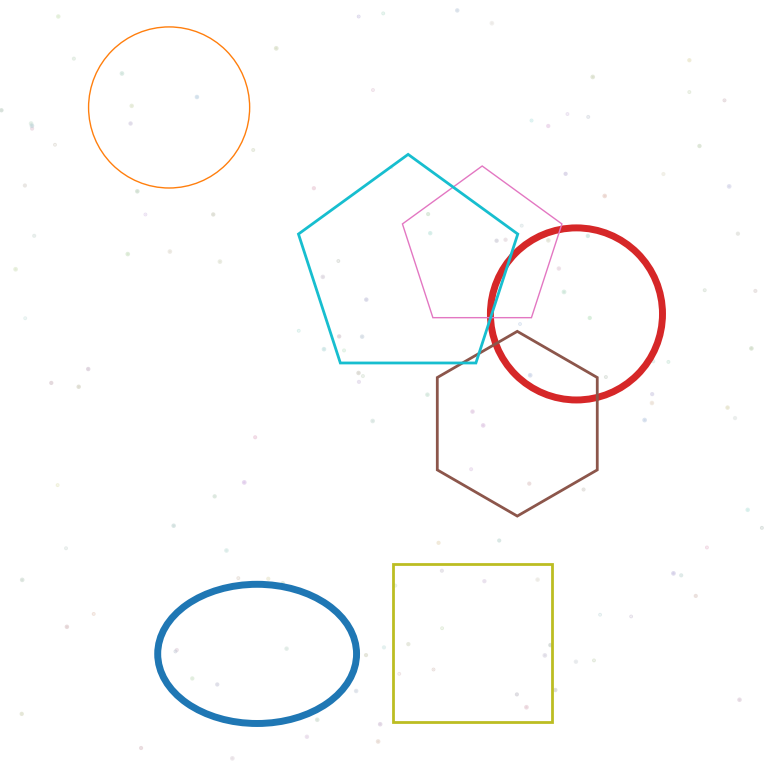[{"shape": "oval", "thickness": 2.5, "radius": 0.65, "center": [0.334, 0.151]}, {"shape": "circle", "thickness": 0.5, "radius": 0.52, "center": [0.22, 0.86]}, {"shape": "circle", "thickness": 2.5, "radius": 0.56, "center": [0.749, 0.592]}, {"shape": "hexagon", "thickness": 1, "radius": 0.6, "center": [0.672, 0.45]}, {"shape": "pentagon", "thickness": 0.5, "radius": 0.54, "center": [0.626, 0.676]}, {"shape": "square", "thickness": 1, "radius": 0.51, "center": [0.614, 0.164]}, {"shape": "pentagon", "thickness": 1, "radius": 0.75, "center": [0.53, 0.65]}]